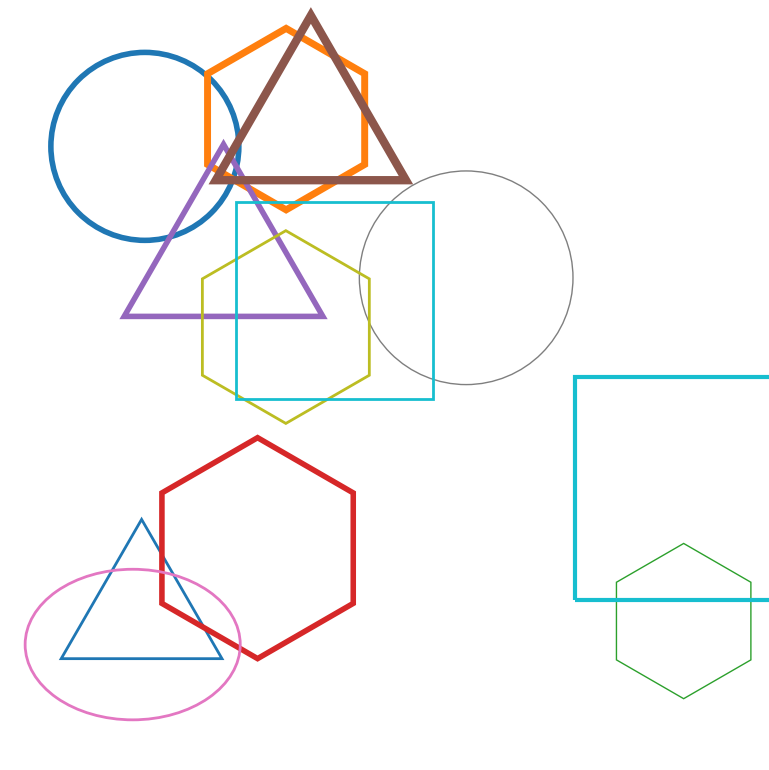[{"shape": "circle", "thickness": 2, "radius": 0.61, "center": [0.188, 0.81]}, {"shape": "triangle", "thickness": 1, "radius": 0.6, "center": [0.184, 0.205]}, {"shape": "hexagon", "thickness": 2.5, "radius": 0.59, "center": [0.372, 0.845]}, {"shape": "hexagon", "thickness": 0.5, "radius": 0.5, "center": [0.888, 0.193]}, {"shape": "hexagon", "thickness": 2, "radius": 0.72, "center": [0.335, 0.288]}, {"shape": "triangle", "thickness": 2, "radius": 0.74, "center": [0.29, 0.664]}, {"shape": "triangle", "thickness": 3, "radius": 0.71, "center": [0.404, 0.837]}, {"shape": "oval", "thickness": 1, "radius": 0.7, "center": [0.172, 0.163]}, {"shape": "circle", "thickness": 0.5, "radius": 0.69, "center": [0.605, 0.639]}, {"shape": "hexagon", "thickness": 1, "radius": 0.63, "center": [0.371, 0.575]}, {"shape": "square", "thickness": 1, "radius": 0.64, "center": [0.434, 0.61]}, {"shape": "square", "thickness": 1.5, "radius": 0.72, "center": [0.892, 0.366]}]